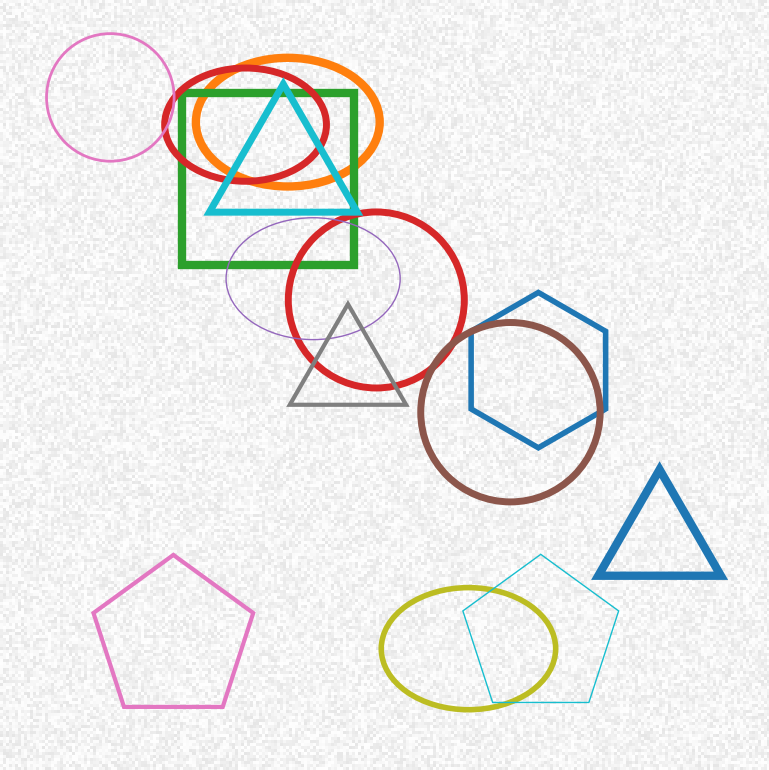[{"shape": "triangle", "thickness": 3, "radius": 0.46, "center": [0.857, 0.298]}, {"shape": "hexagon", "thickness": 2, "radius": 0.5, "center": [0.699, 0.519]}, {"shape": "oval", "thickness": 3, "radius": 0.6, "center": [0.374, 0.841]}, {"shape": "square", "thickness": 3, "radius": 0.56, "center": [0.348, 0.768]}, {"shape": "oval", "thickness": 2.5, "radius": 0.53, "center": [0.319, 0.838]}, {"shape": "circle", "thickness": 2.5, "radius": 0.57, "center": [0.489, 0.61]}, {"shape": "oval", "thickness": 0.5, "radius": 0.57, "center": [0.407, 0.638]}, {"shape": "circle", "thickness": 2.5, "radius": 0.58, "center": [0.663, 0.465]}, {"shape": "circle", "thickness": 1, "radius": 0.41, "center": [0.143, 0.873]}, {"shape": "pentagon", "thickness": 1.5, "radius": 0.55, "center": [0.225, 0.17]}, {"shape": "triangle", "thickness": 1.5, "radius": 0.44, "center": [0.452, 0.518]}, {"shape": "oval", "thickness": 2, "radius": 0.57, "center": [0.608, 0.158]}, {"shape": "pentagon", "thickness": 0.5, "radius": 0.53, "center": [0.702, 0.174]}, {"shape": "triangle", "thickness": 2.5, "radius": 0.55, "center": [0.368, 0.78]}]